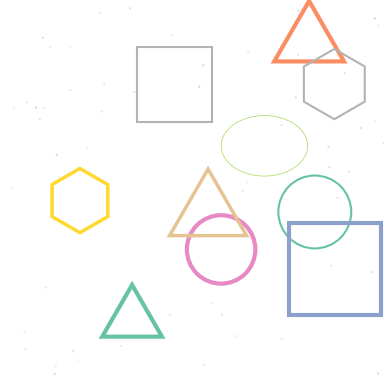[{"shape": "triangle", "thickness": 3, "radius": 0.45, "center": [0.343, 0.17]}, {"shape": "circle", "thickness": 1.5, "radius": 0.47, "center": [0.818, 0.449]}, {"shape": "triangle", "thickness": 3, "radius": 0.52, "center": [0.803, 0.893]}, {"shape": "square", "thickness": 3, "radius": 0.6, "center": [0.87, 0.301]}, {"shape": "circle", "thickness": 3, "radius": 0.44, "center": [0.574, 0.352]}, {"shape": "oval", "thickness": 0.5, "radius": 0.56, "center": [0.687, 0.621]}, {"shape": "hexagon", "thickness": 2.5, "radius": 0.42, "center": [0.208, 0.479]}, {"shape": "triangle", "thickness": 2.5, "radius": 0.58, "center": [0.54, 0.446]}, {"shape": "square", "thickness": 1.5, "radius": 0.49, "center": [0.454, 0.78]}, {"shape": "hexagon", "thickness": 1.5, "radius": 0.46, "center": [0.868, 0.782]}]